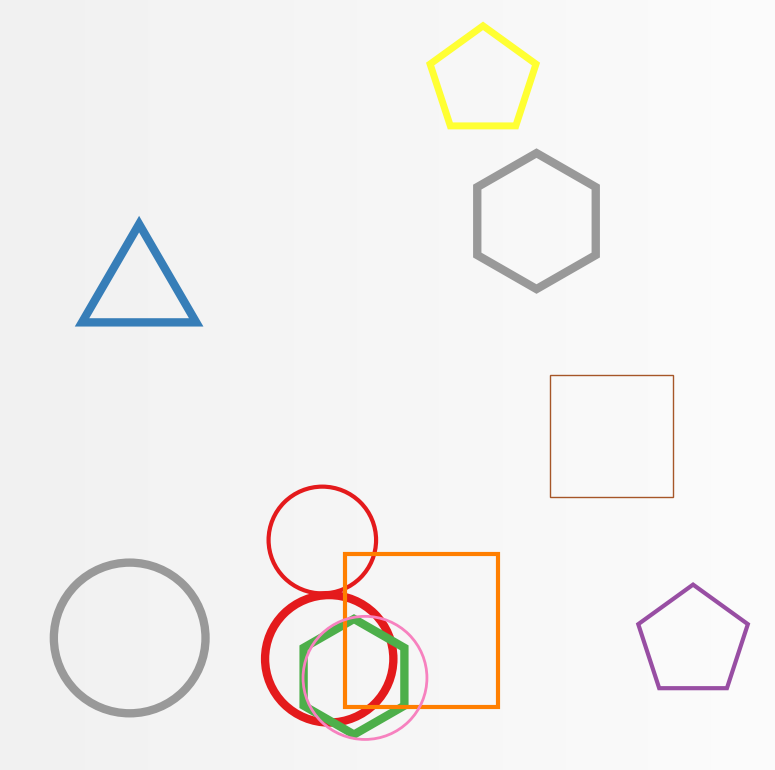[{"shape": "circle", "thickness": 1.5, "radius": 0.35, "center": [0.416, 0.299]}, {"shape": "circle", "thickness": 3, "radius": 0.41, "center": [0.425, 0.144]}, {"shape": "triangle", "thickness": 3, "radius": 0.43, "center": [0.179, 0.624]}, {"shape": "hexagon", "thickness": 3, "radius": 0.38, "center": [0.457, 0.121]}, {"shape": "pentagon", "thickness": 1.5, "radius": 0.37, "center": [0.894, 0.166]}, {"shape": "square", "thickness": 1.5, "radius": 0.5, "center": [0.544, 0.181]}, {"shape": "pentagon", "thickness": 2.5, "radius": 0.36, "center": [0.623, 0.895]}, {"shape": "square", "thickness": 0.5, "radius": 0.4, "center": [0.789, 0.434]}, {"shape": "circle", "thickness": 1, "radius": 0.4, "center": [0.471, 0.12]}, {"shape": "hexagon", "thickness": 3, "radius": 0.44, "center": [0.692, 0.713]}, {"shape": "circle", "thickness": 3, "radius": 0.49, "center": [0.167, 0.171]}]